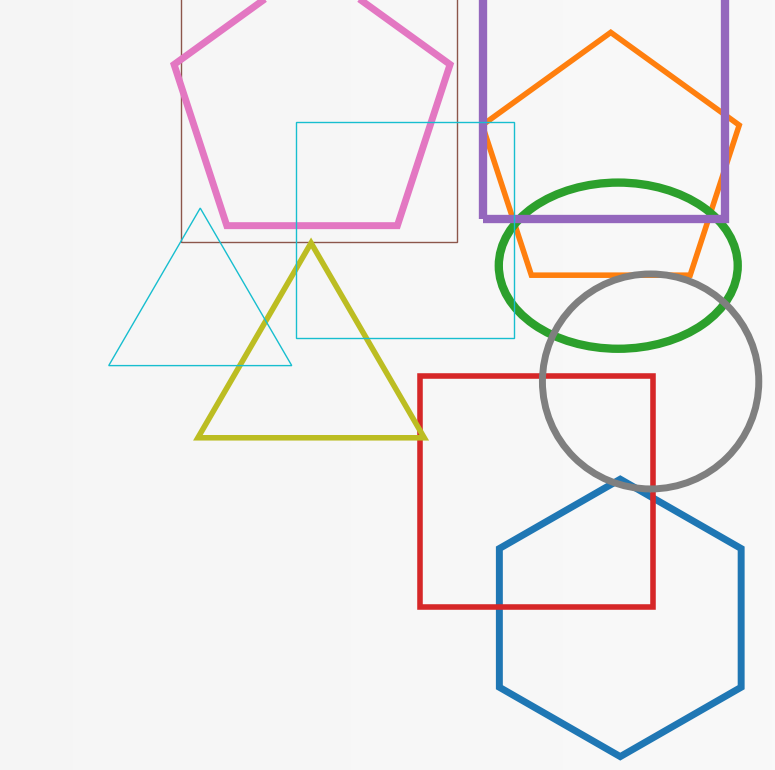[{"shape": "hexagon", "thickness": 2.5, "radius": 0.9, "center": [0.8, 0.198]}, {"shape": "pentagon", "thickness": 2, "radius": 0.87, "center": [0.788, 0.784]}, {"shape": "oval", "thickness": 3, "radius": 0.77, "center": [0.798, 0.655]}, {"shape": "square", "thickness": 2, "radius": 0.75, "center": [0.692, 0.361]}, {"shape": "square", "thickness": 3, "radius": 0.78, "center": [0.779, 0.872]}, {"shape": "square", "thickness": 0.5, "radius": 0.89, "center": [0.411, 0.864]}, {"shape": "pentagon", "thickness": 2.5, "radius": 0.94, "center": [0.403, 0.858]}, {"shape": "circle", "thickness": 2.5, "radius": 0.7, "center": [0.839, 0.505]}, {"shape": "triangle", "thickness": 2, "radius": 0.84, "center": [0.401, 0.516]}, {"shape": "square", "thickness": 0.5, "radius": 0.7, "center": [0.522, 0.701]}, {"shape": "triangle", "thickness": 0.5, "radius": 0.68, "center": [0.258, 0.593]}]